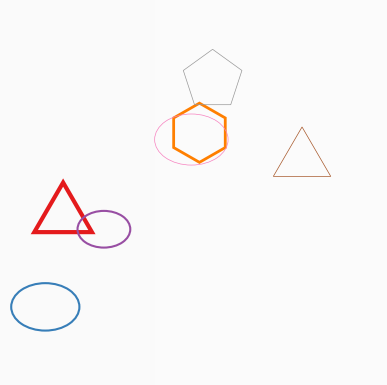[{"shape": "triangle", "thickness": 3, "radius": 0.43, "center": [0.163, 0.44]}, {"shape": "oval", "thickness": 1.5, "radius": 0.44, "center": [0.117, 0.203]}, {"shape": "oval", "thickness": 1.5, "radius": 0.34, "center": [0.268, 0.405]}, {"shape": "hexagon", "thickness": 2, "radius": 0.38, "center": [0.515, 0.655]}, {"shape": "triangle", "thickness": 0.5, "radius": 0.43, "center": [0.779, 0.585]}, {"shape": "oval", "thickness": 0.5, "radius": 0.47, "center": [0.494, 0.638]}, {"shape": "pentagon", "thickness": 0.5, "radius": 0.4, "center": [0.549, 0.792]}]